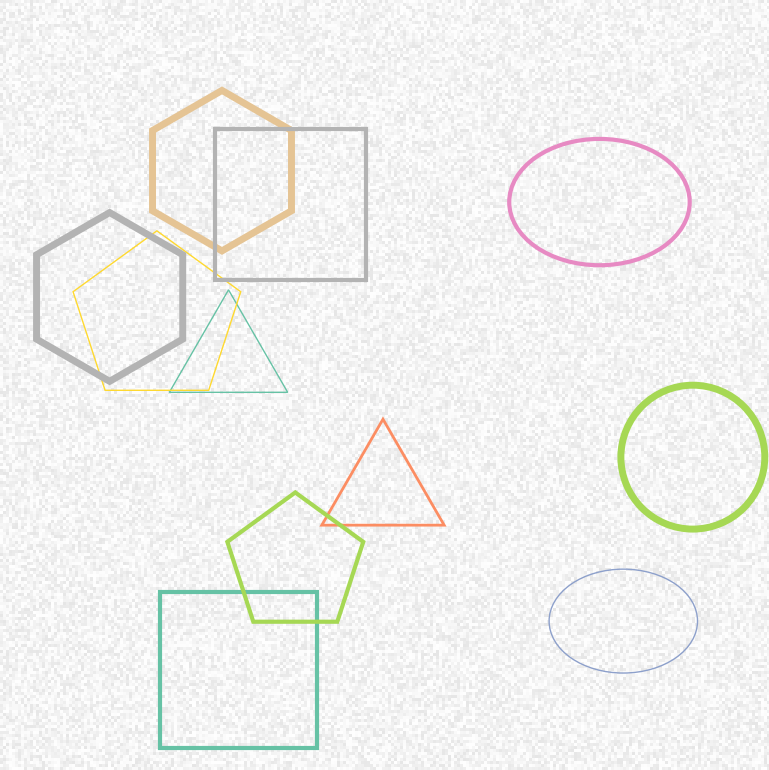[{"shape": "triangle", "thickness": 0.5, "radius": 0.44, "center": [0.297, 0.535]}, {"shape": "square", "thickness": 1.5, "radius": 0.51, "center": [0.309, 0.13]}, {"shape": "triangle", "thickness": 1, "radius": 0.46, "center": [0.497, 0.364]}, {"shape": "oval", "thickness": 0.5, "radius": 0.48, "center": [0.809, 0.193]}, {"shape": "oval", "thickness": 1.5, "radius": 0.59, "center": [0.779, 0.738]}, {"shape": "circle", "thickness": 2.5, "radius": 0.47, "center": [0.9, 0.406]}, {"shape": "pentagon", "thickness": 1.5, "radius": 0.46, "center": [0.383, 0.268]}, {"shape": "pentagon", "thickness": 0.5, "radius": 0.57, "center": [0.204, 0.586]}, {"shape": "hexagon", "thickness": 2.5, "radius": 0.52, "center": [0.288, 0.778]}, {"shape": "hexagon", "thickness": 2.5, "radius": 0.55, "center": [0.142, 0.614]}, {"shape": "square", "thickness": 1.5, "radius": 0.49, "center": [0.377, 0.734]}]